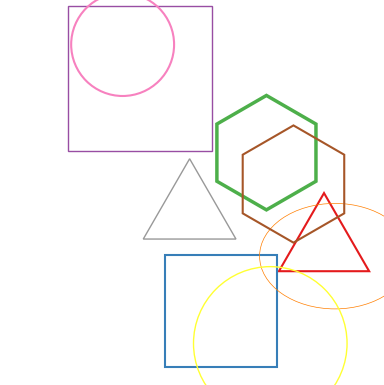[{"shape": "triangle", "thickness": 1.5, "radius": 0.68, "center": [0.842, 0.363]}, {"shape": "square", "thickness": 1.5, "radius": 0.73, "center": [0.574, 0.193]}, {"shape": "hexagon", "thickness": 2.5, "radius": 0.74, "center": [0.692, 0.603]}, {"shape": "square", "thickness": 1, "radius": 0.94, "center": [0.364, 0.796]}, {"shape": "oval", "thickness": 0.5, "radius": 0.98, "center": [0.87, 0.335]}, {"shape": "circle", "thickness": 1, "radius": 1.0, "center": [0.702, 0.108]}, {"shape": "hexagon", "thickness": 1.5, "radius": 0.76, "center": [0.762, 0.522]}, {"shape": "circle", "thickness": 1.5, "radius": 0.67, "center": [0.319, 0.884]}, {"shape": "triangle", "thickness": 1, "radius": 0.7, "center": [0.493, 0.449]}]